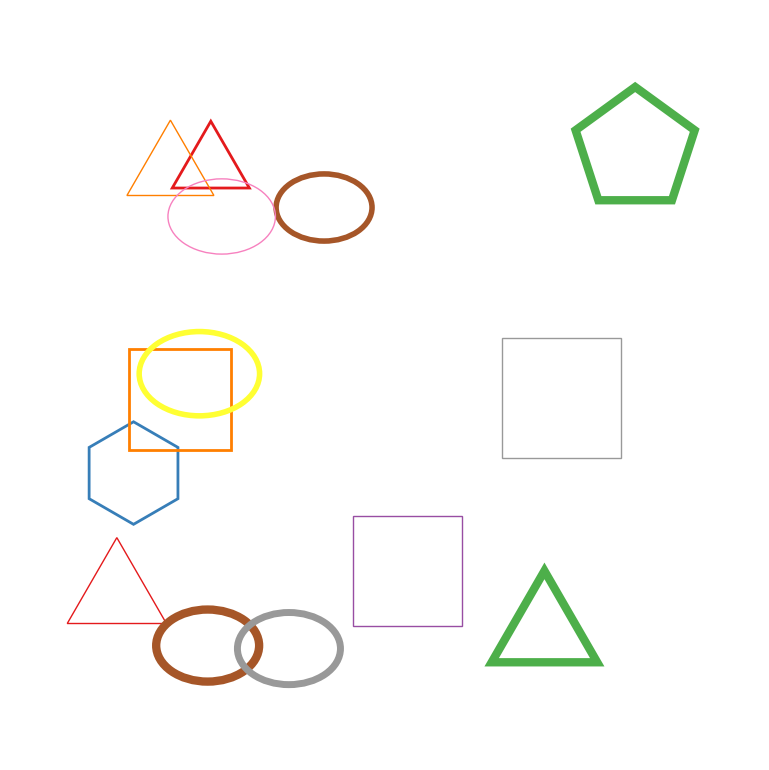[{"shape": "triangle", "thickness": 0.5, "radius": 0.37, "center": [0.152, 0.227]}, {"shape": "triangle", "thickness": 1, "radius": 0.29, "center": [0.274, 0.785]}, {"shape": "hexagon", "thickness": 1, "radius": 0.33, "center": [0.173, 0.386]}, {"shape": "triangle", "thickness": 3, "radius": 0.4, "center": [0.707, 0.179]}, {"shape": "pentagon", "thickness": 3, "radius": 0.41, "center": [0.825, 0.806]}, {"shape": "square", "thickness": 0.5, "radius": 0.36, "center": [0.529, 0.258]}, {"shape": "triangle", "thickness": 0.5, "radius": 0.33, "center": [0.221, 0.779]}, {"shape": "square", "thickness": 1, "radius": 0.33, "center": [0.234, 0.481]}, {"shape": "oval", "thickness": 2, "radius": 0.39, "center": [0.259, 0.515]}, {"shape": "oval", "thickness": 2, "radius": 0.31, "center": [0.421, 0.731]}, {"shape": "oval", "thickness": 3, "radius": 0.33, "center": [0.27, 0.162]}, {"shape": "oval", "thickness": 0.5, "radius": 0.35, "center": [0.288, 0.719]}, {"shape": "square", "thickness": 0.5, "radius": 0.39, "center": [0.729, 0.484]}, {"shape": "oval", "thickness": 2.5, "radius": 0.33, "center": [0.375, 0.158]}]